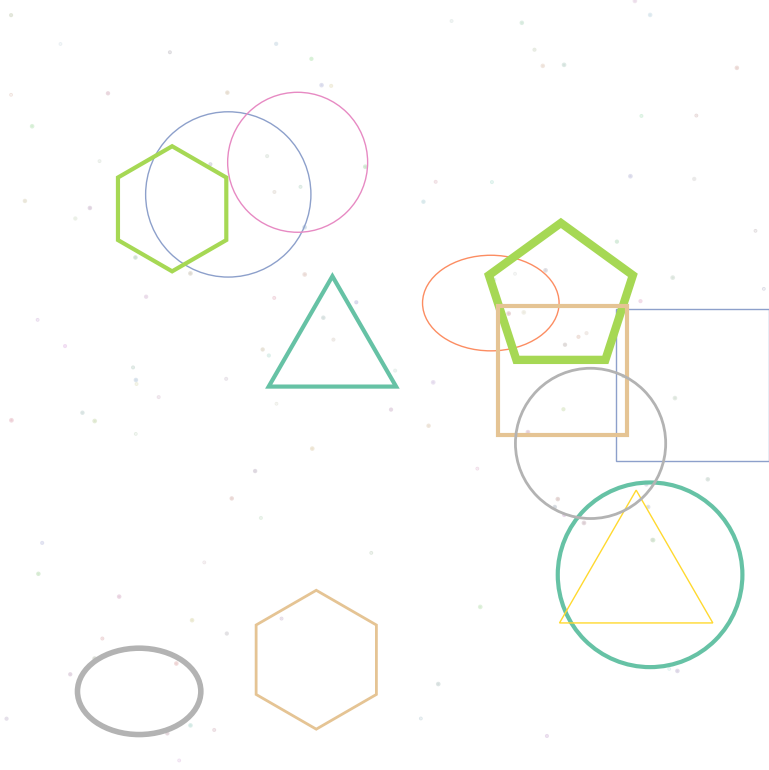[{"shape": "triangle", "thickness": 1.5, "radius": 0.48, "center": [0.432, 0.546]}, {"shape": "circle", "thickness": 1.5, "radius": 0.6, "center": [0.844, 0.254]}, {"shape": "oval", "thickness": 0.5, "radius": 0.44, "center": [0.637, 0.606]}, {"shape": "square", "thickness": 0.5, "radius": 0.5, "center": [0.9, 0.5]}, {"shape": "circle", "thickness": 0.5, "radius": 0.54, "center": [0.296, 0.747]}, {"shape": "circle", "thickness": 0.5, "radius": 0.45, "center": [0.387, 0.789]}, {"shape": "hexagon", "thickness": 1.5, "radius": 0.41, "center": [0.224, 0.729]}, {"shape": "pentagon", "thickness": 3, "radius": 0.49, "center": [0.728, 0.612]}, {"shape": "triangle", "thickness": 0.5, "radius": 0.57, "center": [0.826, 0.248]}, {"shape": "square", "thickness": 1.5, "radius": 0.42, "center": [0.731, 0.519]}, {"shape": "hexagon", "thickness": 1, "radius": 0.45, "center": [0.411, 0.143]}, {"shape": "circle", "thickness": 1, "radius": 0.49, "center": [0.767, 0.424]}, {"shape": "oval", "thickness": 2, "radius": 0.4, "center": [0.181, 0.102]}]